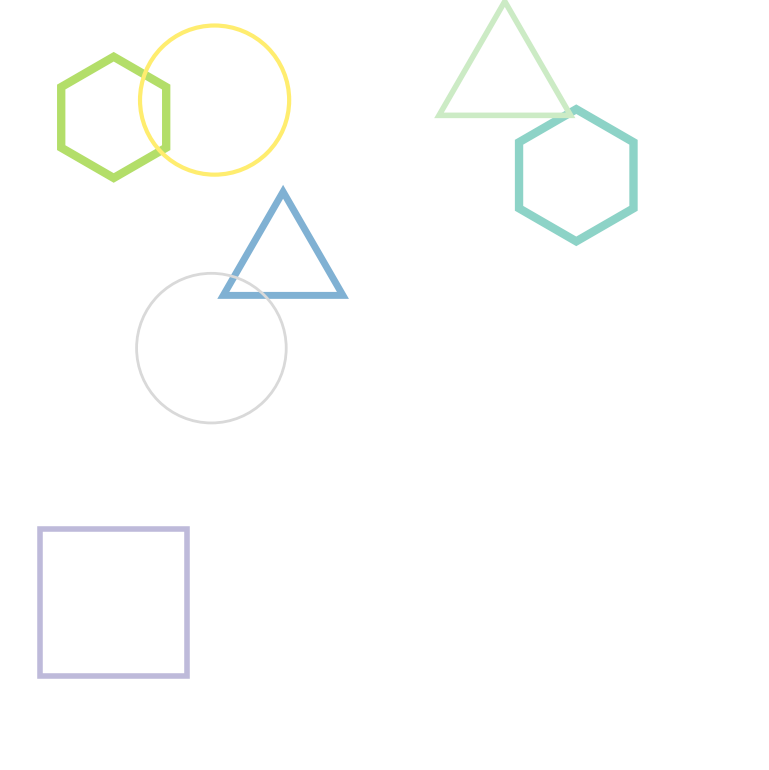[{"shape": "hexagon", "thickness": 3, "radius": 0.43, "center": [0.748, 0.772]}, {"shape": "square", "thickness": 2, "radius": 0.48, "center": [0.147, 0.218]}, {"shape": "triangle", "thickness": 2.5, "radius": 0.45, "center": [0.368, 0.661]}, {"shape": "hexagon", "thickness": 3, "radius": 0.39, "center": [0.148, 0.848]}, {"shape": "circle", "thickness": 1, "radius": 0.49, "center": [0.275, 0.548]}, {"shape": "triangle", "thickness": 2, "radius": 0.49, "center": [0.656, 0.9]}, {"shape": "circle", "thickness": 1.5, "radius": 0.48, "center": [0.279, 0.87]}]